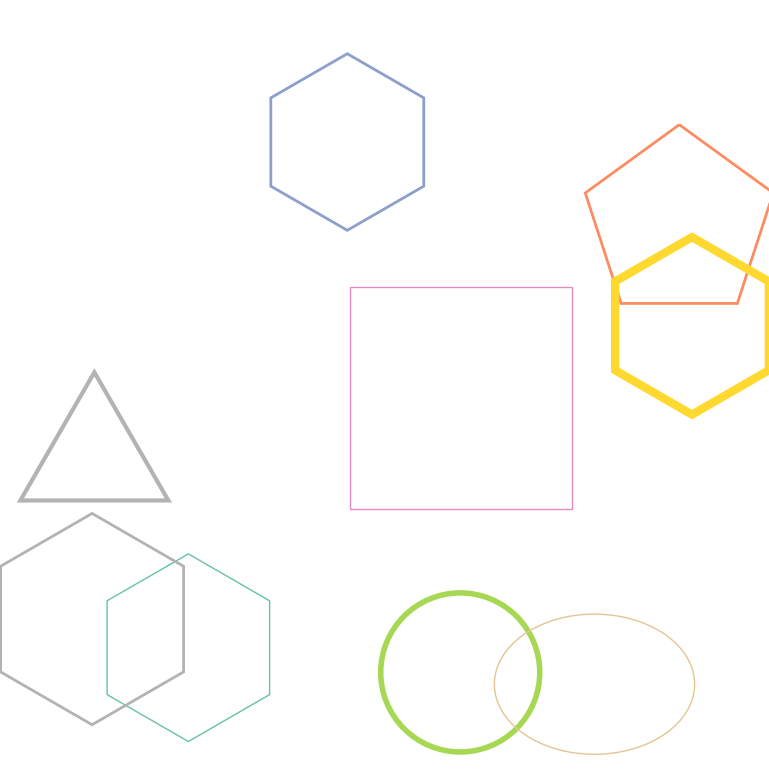[{"shape": "hexagon", "thickness": 0.5, "radius": 0.61, "center": [0.245, 0.159]}, {"shape": "pentagon", "thickness": 1, "radius": 0.64, "center": [0.882, 0.71]}, {"shape": "hexagon", "thickness": 1, "radius": 0.57, "center": [0.451, 0.816]}, {"shape": "square", "thickness": 0.5, "radius": 0.72, "center": [0.599, 0.483]}, {"shape": "circle", "thickness": 2, "radius": 0.52, "center": [0.598, 0.127]}, {"shape": "hexagon", "thickness": 3, "radius": 0.58, "center": [0.899, 0.577]}, {"shape": "oval", "thickness": 0.5, "radius": 0.65, "center": [0.772, 0.111]}, {"shape": "hexagon", "thickness": 1, "radius": 0.69, "center": [0.12, 0.196]}, {"shape": "triangle", "thickness": 1.5, "radius": 0.55, "center": [0.123, 0.406]}]